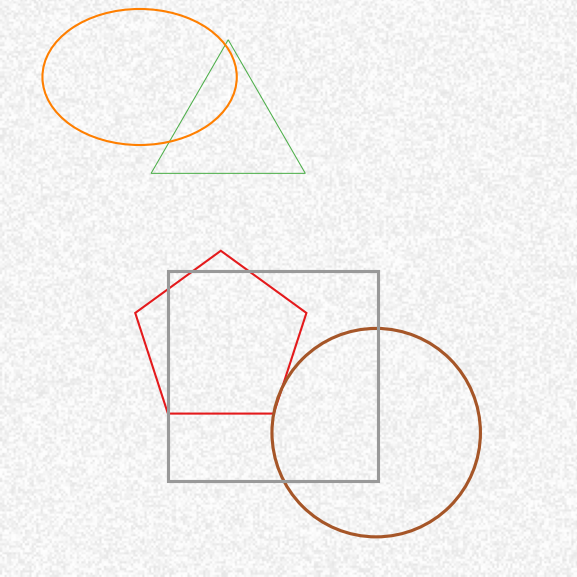[{"shape": "pentagon", "thickness": 1, "radius": 0.78, "center": [0.382, 0.409]}, {"shape": "triangle", "thickness": 0.5, "radius": 0.77, "center": [0.395, 0.776]}, {"shape": "oval", "thickness": 1, "radius": 0.84, "center": [0.242, 0.866]}, {"shape": "circle", "thickness": 1.5, "radius": 0.9, "center": [0.651, 0.25]}, {"shape": "square", "thickness": 1.5, "radius": 0.91, "center": [0.473, 0.348]}]